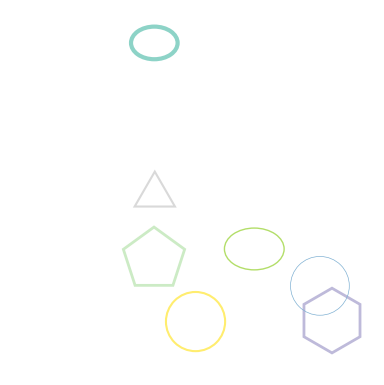[{"shape": "oval", "thickness": 3, "radius": 0.3, "center": [0.401, 0.889]}, {"shape": "hexagon", "thickness": 2, "radius": 0.42, "center": [0.862, 0.167]}, {"shape": "circle", "thickness": 0.5, "radius": 0.38, "center": [0.831, 0.258]}, {"shape": "oval", "thickness": 1, "radius": 0.39, "center": [0.66, 0.353]}, {"shape": "triangle", "thickness": 1.5, "radius": 0.3, "center": [0.402, 0.494]}, {"shape": "pentagon", "thickness": 2, "radius": 0.42, "center": [0.4, 0.327]}, {"shape": "circle", "thickness": 1.5, "radius": 0.38, "center": [0.508, 0.165]}]